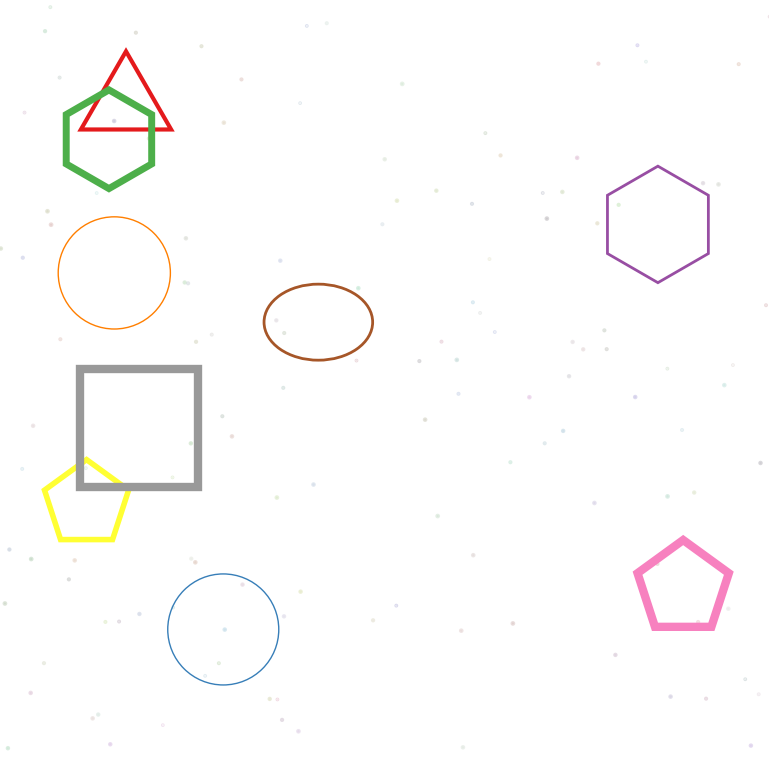[{"shape": "triangle", "thickness": 1.5, "radius": 0.34, "center": [0.164, 0.866]}, {"shape": "circle", "thickness": 0.5, "radius": 0.36, "center": [0.29, 0.183]}, {"shape": "hexagon", "thickness": 2.5, "radius": 0.32, "center": [0.141, 0.819]}, {"shape": "hexagon", "thickness": 1, "radius": 0.38, "center": [0.854, 0.709]}, {"shape": "circle", "thickness": 0.5, "radius": 0.36, "center": [0.148, 0.646]}, {"shape": "pentagon", "thickness": 2, "radius": 0.29, "center": [0.112, 0.346]}, {"shape": "oval", "thickness": 1, "radius": 0.35, "center": [0.413, 0.582]}, {"shape": "pentagon", "thickness": 3, "radius": 0.31, "center": [0.887, 0.236]}, {"shape": "square", "thickness": 3, "radius": 0.38, "center": [0.181, 0.444]}]